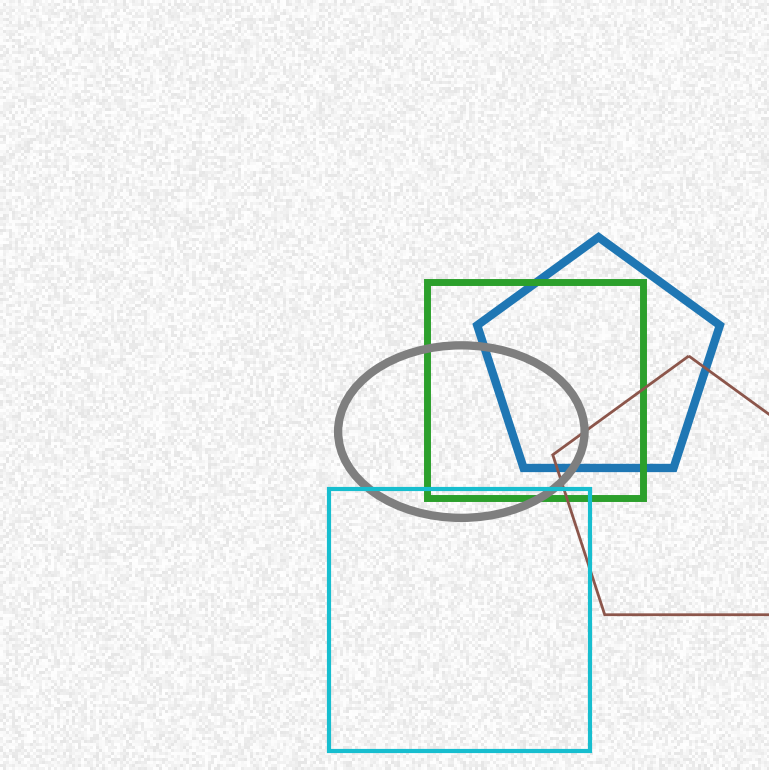[{"shape": "pentagon", "thickness": 3, "radius": 0.83, "center": [0.777, 0.526]}, {"shape": "square", "thickness": 2.5, "radius": 0.7, "center": [0.695, 0.493]}, {"shape": "pentagon", "thickness": 1, "radius": 0.93, "center": [0.895, 0.352]}, {"shape": "oval", "thickness": 3, "radius": 0.8, "center": [0.599, 0.439]}, {"shape": "square", "thickness": 1.5, "radius": 0.85, "center": [0.597, 0.195]}]